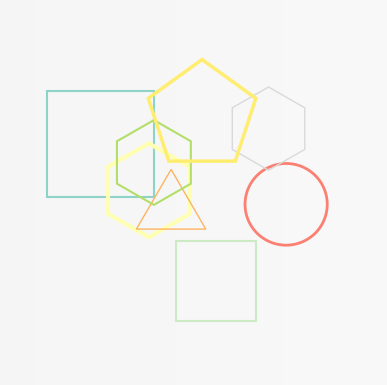[{"shape": "square", "thickness": 1.5, "radius": 0.69, "center": [0.26, 0.627]}, {"shape": "hexagon", "thickness": 3, "radius": 0.61, "center": [0.384, 0.506]}, {"shape": "circle", "thickness": 2, "radius": 0.53, "center": [0.738, 0.469]}, {"shape": "triangle", "thickness": 1, "radius": 0.52, "center": [0.442, 0.457]}, {"shape": "hexagon", "thickness": 1.5, "radius": 0.55, "center": [0.397, 0.578]}, {"shape": "hexagon", "thickness": 1, "radius": 0.54, "center": [0.693, 0.666]}, {"shape": "square", "thickness": 1.5, "radius": 0.52, "center": [0.558, 0.269]}, {"shape": "pentagon", "thickness": 2.5, "radius": 0.73, "center": [0.521, 0.699]}]